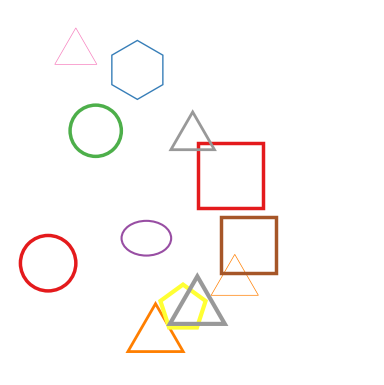[{"shape": "square", "thickness": 2.5, "radius": 0.42, "center": [0.599, 0.545]}, {"shape": "circle", "thickness": 2.5, "radius": 0.36, "center": [0.125, 0.316]}, {"shape": "hexagon", "thickness": 1, "radius": 0.38, "center": [0.357, 0.818]}, {"shape": "circle", "thickness": 2.5, "radius": 0.33, "center": [0.249, 0.66]}, {"shape": "oval", "thickness": 1.5, "radius": 0.32, "center": [0.38, 0.381]}, {"shape": "triangle", "thickness": 0.5, "radius": 0.35, "center": [0.61, 0.268]}, {"shape": "triangle", "thickness": 2, "radius": 0.41, "center": [0.404, 0.128]}, {"shape": "pentagon", "thickness": 3, "radius": 0.31, "center": [0.475, 0.199]}, {"shape": "square", "thickness": 2.5, "radius": 0.36, "center": [0.645, 0.364]}, {"shape": "triangle", "thickness": 0.5, "radius": 0.32, "center": [0.197, 0.864]}, {"shape": "triangle", "thickness": 3, "radius": 0.41, "center": [0.513, 0.2]}, {"shape": "triangle", "thickness": 2, "radius": 0.33, "center": [0.5, 0.644]}]